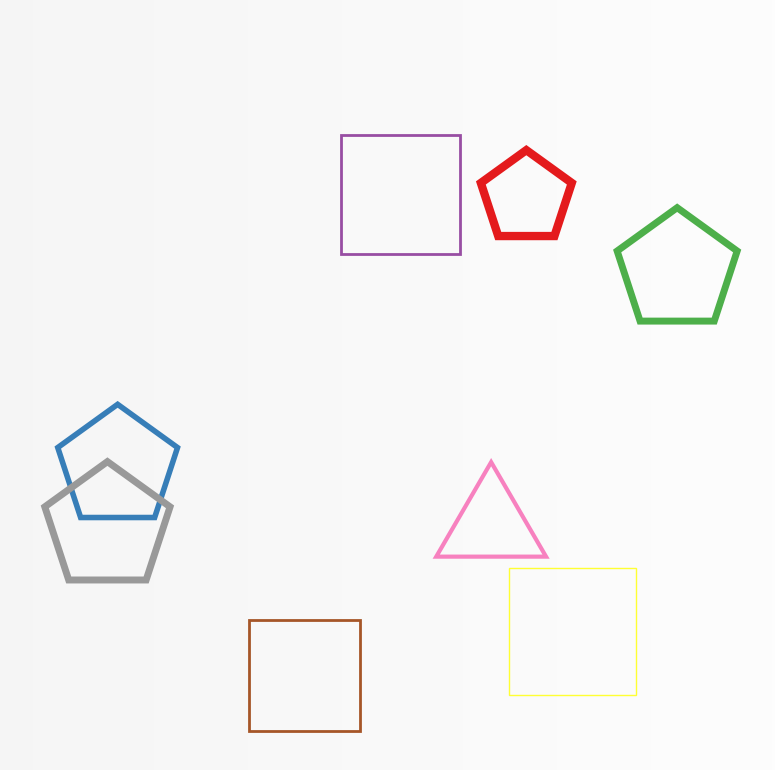[{"shape": "pentagon", "thickness": 3, "radius": 0.31, "center": [0.679, 0.743]}, {"shape": "pentagon", "thickness": 2, "radius": 0.41, "center": [0.152, 0.394]}, {"shape": "pentagon", "thickness": 2.5, "radius": 0.41, "center": [0.874, 0.649]}, {"shape": "square", "thickness": 1, "radius": 0.38, "center": [0.517, 0.748]}, {"shape": "square", "thickness": 0.5, "radius": 0.41, "center": [0.739, 0.18]}, {"shape": "square", "thickness": 1, "radius": 0.36, "center": [0.393, 0.122]}, {"shape": "triangle", "thickness": 1.5, "radius": 0.41, "center": [0.634, 0.318]}, {"shape": "pentagon", "thickness": 2.5, "radius": 0.42, "center": [0.139, 0.316]}]